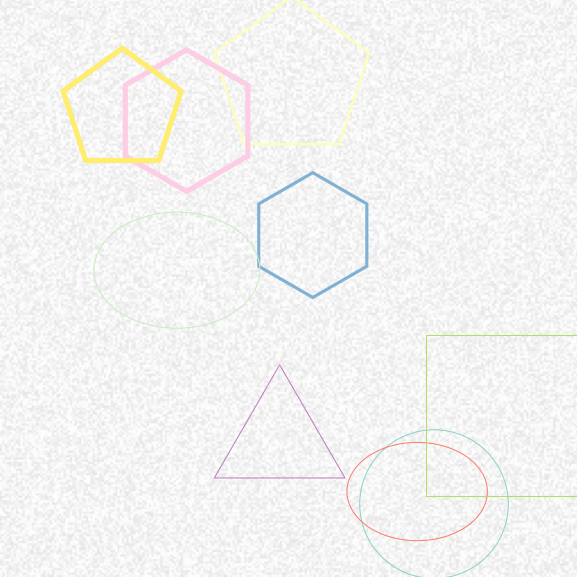[{"shape": "circle", "thickness": 0.5, "radius": 0.64, "center": [0.752, 0.126]}, {"shape": "pentagon", "thickness": 1, "radius": 0.7, "center": [0.505, 0.864]}, {"shape": "oval", "thickness": 0.5, "radius": 0.61, "center": [0.722, 0.148]}, {"shape": "hexagon", "thickness": 1.5, "radius": 0.54, "center": [0.542, 0.592]}, {"shape": "square", "thickness": 0.5, "radius": 0.7, "center": [0.878, 0.28]}, {"shape": "hexagon", "thickness": 2.5, "radius": 0.61, "center": [0.323, 0.79]}, {"shape": "triangle", "thickness": 0.5, "radius": 0.65, "center": [0.484, 0.237]}, {"shape": "oval", "thickness": 0.5, "radius": 0.72, "center": [0.306, 0.531]}, {"shape": "pentagon", "thickness": 2.5, "radius": 0.54, "center": [0.212, 0.808]}]